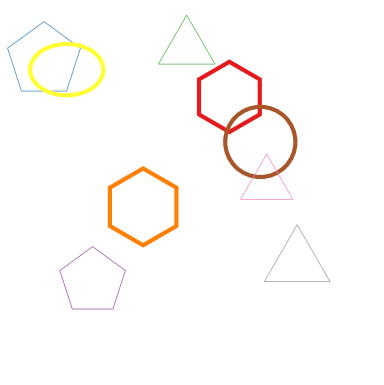[{"shape": "hexagon", "thickness": 3, "radius": 0.46, "center": [0.596, 0.748]}, {"shape": "pentagon", "thickness": 0.5, "radius": 0.5, "center": [0.114, 0.844]}, {"shape": "triangle", "thickness": 0.5, "radius": 0.42, "center": [0.485, 0.876]}, {"shape": "pentagon", "thickness": 0.5, "radius": 0.45, "center": [0.241, 0.27]}, {"shape": "hexagon", "thickness": 3, "radius": 0.5, "center": [0.372, 0.463]}, {"shape": "oval", "thickness": 3, "radius": 0.48, "center": [0.173, 0.819]}, {"shape": "circle", "thickness": 3, "radius": 0.46, "center": [0.676, 0.631]}, {"shape": "triangle", "thickness": 0.5, "radius": 0.39, "center": [0.693, 0.521]}, {"shape": "triangle", "thickness": 0.5, "radius": 0.49, "center": [0.772, 0.318]}]